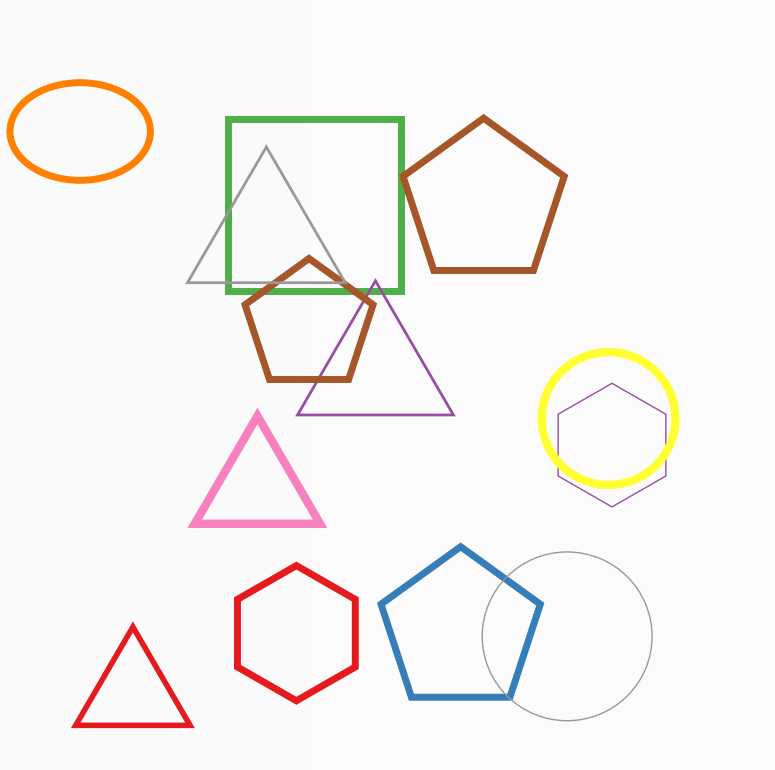[{"shape": "hexagon", "thickness": 2.5, "radius": 0.44, "center": [0.382, 0.178]}, {"shape": "triangle", "thickness": 2, "radius": 0.43, "center": [0.171, 0.101]}, {"shape": "pentagon", "thickness": 2.5, "radius": 0.54, "center": [0.594, 0.182]}, {"shape": "square", "thickness": 2.5, "radius": 0.56, "center": [0.406, 0.734]}, {"shape": "hexagon", "thickness": 0.5, "radius": 0.4, "center": [0.79, 0.422]}, {"shape": "triangle", "thickness": 1, "radius": 0.58, "center": [0.484, 0.519]}, {"shape": "oval", "thickness": 2.5, "radius": 0.45, "center": [0.103, 0.829]}, {"shape": "circle", "thickness": 3, "radius": 0.43, "center": [0.785, 0.456]}, {"shape": "pentagon", "thickness": 2.5, "radius": 0.43, "center": [0.399, 0.577]}, {"shape": "pentagon", "thickness": 2.5, "radius": 0.55, "center": [0.624, 0.737]}, {"shape": "triangle", "thickness": 3, "radius": 0.47, "center": [0.332, 0.366]}, {"shape": "circle", "thickness": 0.5, "radius": 0.55, "center": [0.732, 0.174]}, {"shape": "triangle", "thickness": 1, "radius": 0.59, "center": [0.344, 0.692]}]